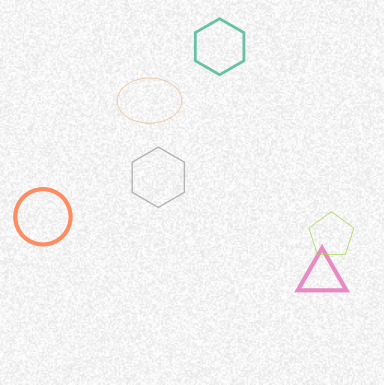[{"shape": "hexagon", "thickness": 2, "radius": 0.36, "center": [0.57, 0.879]}, {"shape": "circle", "thickness": 3, "radius": 0.36, "center": [0.112, 0.437]}, {"shape": "triangle", "thickness": 3, "radius": 0.36, "center": [0.837, 0.282]}, {"shape": "pentagon", "thickness": 0.5, "radius": 0.31, "center": [0.861, 0.389]}, {"shape": "oval", "thickness": 0.5, "radius": 0.42, "center": [0.388, 0.739]}, {"shape": "hexagon", "thickness": 1, "radius": 0.39, "center": [0.411, 0.54]}]